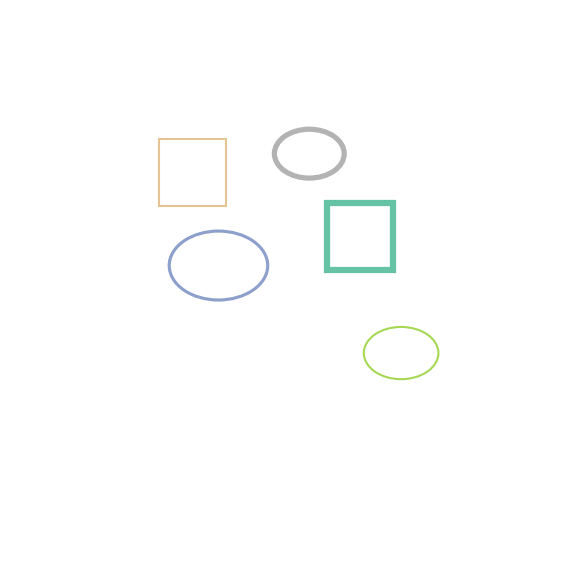[{"shape": "square", "thickness": 3, "radius": 0.29, "center": [0.623, 0.59]}, {"shape": "oval", "thickness": 1.5, "radius": 0.43, "center": [0.378, 0.539]}, {"shape": "oval", "thickness": 1, "radius": 0.32, "center": [0.695, 0.388]}, {"shape": "square", "thickness": 1, "radius": 0.29, "center": [0.333, 0.701]}, {"shape": "oval", "thickness": 2.5, "radius": 0.3, "center": [0.536, 0.733]}]